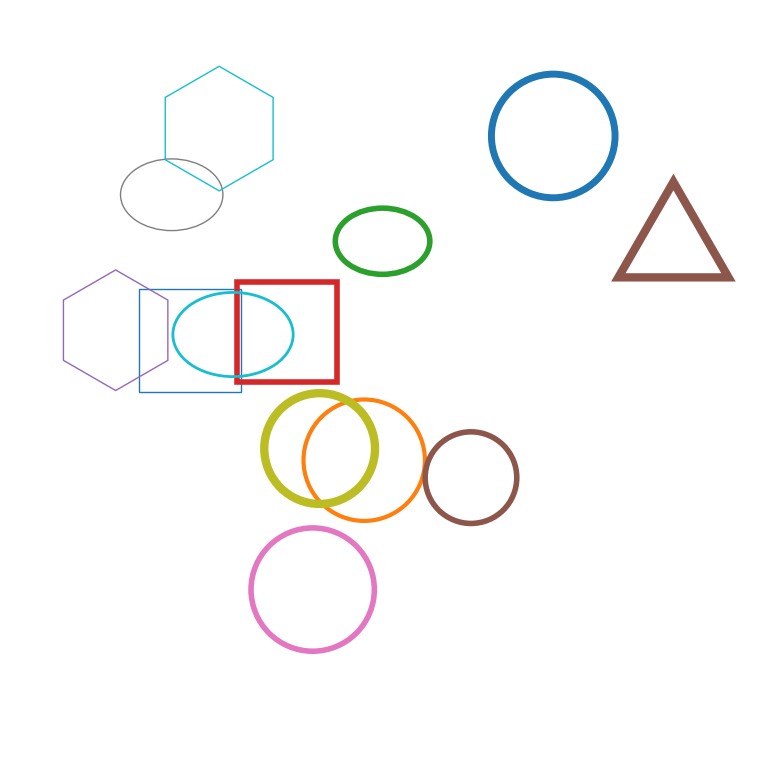[{"shape": "circle", "thickness": 2.5, "radius": 0.4, "center": [0.718, 0.823]}, {"shape": "square", "thickness": 0.5, "radius": 0.33, "center": [0.247, 0.558]}, {"shape": "circle", "thickness": 1.5, "radius": 0.39, "center": [0.473, 0.402]}, {"shape": "oval", "thickness": 2, "radius": 0.31, "center": [0.497, 0.687]}, {"shape": "square", "thickness": 2, "radius": 0.32, "center": [0.373, 0.569]}, {"shape": "hexagon", "thickness": 0.5, "radius": 0.39, "center": [0.15, 0.571]}, {"shape": "circle", "thickness": 2, "radius": 0.3, "center": [0.612, 0.38]}, {"shape": "triangle", "thickness": 3, "radius": 0.41, "center": [0.875, 0.681]}, {"shape": "circle", "thickness": 2, "radius": 0.4, "center": [0.406, 0.234]}, {"shape": "oval", "thickness": 0.5, "radius": 0.33, "center": [0.223, 0.747]}, {"shape": "circle", "thickness": 3, "radius": 0.36, "center": [0.415, 0.417]}, {"shape": "oval", "thickness": 1, "radius": 0.39, "center": [0.303, 0.566]}, {"shape": "hexagon", "thickness": 0.5, "radius": 0.4, "center": [0.285, 0.833]}]